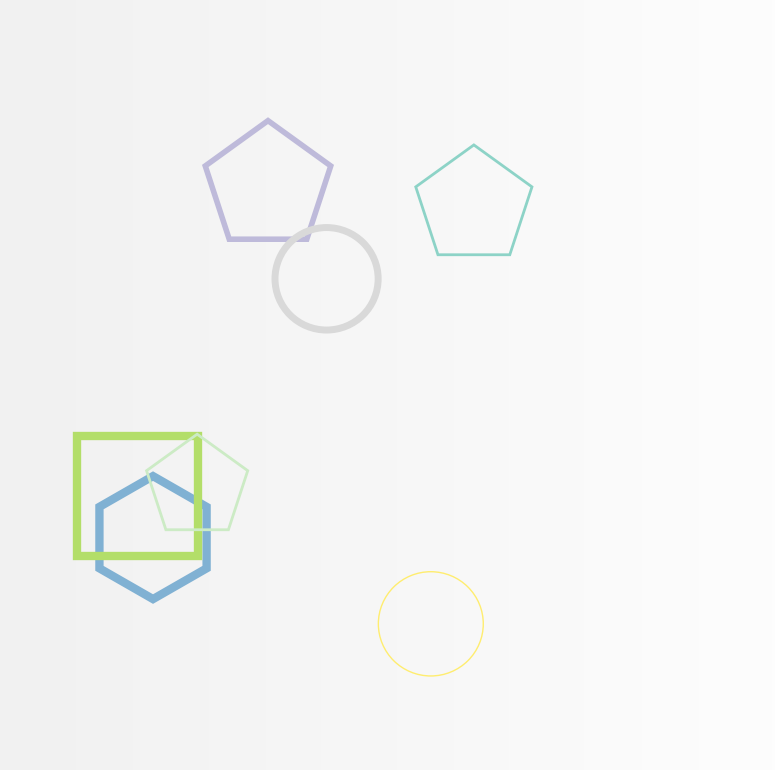[{"shape": "pentagon", "thickness": 1, "radius": 0.39, "center": [0.611, 0.733]}, {"shape": "pentagon", "thickness": 2, "radius": 0.43, "center": [0.346, 0.758]}, {"shape": "hexagon", "thickness": 3, "radius": 0.4, "center": [0.197, 0.302]}, {"shape": "square", "thickness": 3, "radius": 0.39, "center": [0.177, 0.355]}, {"shape": "circle", "thickness": 2.5, "radius": 0.33, "center": [0.421, 0.638]}, {"shape": "pentagon", "thickness": 1, "radius": 0.34, "center": [0.254, 0.368]}, {"shape": "circle", "thickness": 0.5, "radius": 0.34, "center": [0.556, 0.19]}]